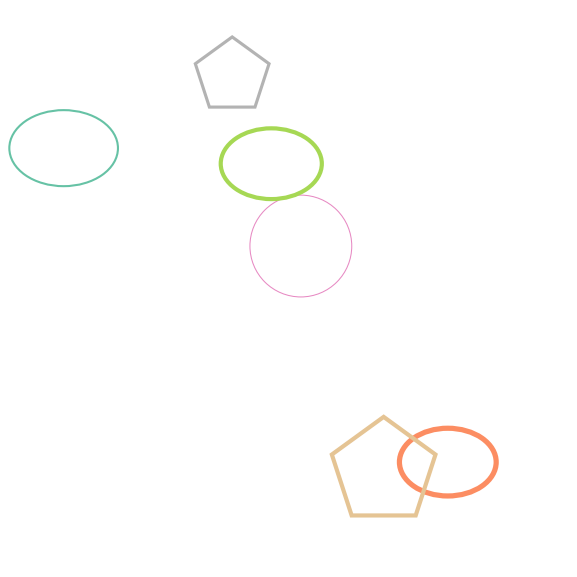[{"shape": "oval", "thickness": 1, "radius": 0.47, "center": [0.11, 0.743]}, {"shape": "oval", "thickness": 2.5, "radius": 0.42, "center": [0.775, 0.199]}, {"shape": "circle", "thickness": 0.5, "radius": 0.44, "center": [0.521, 0.573]}, {"shape": "oval", "thickness": 2, "radius": 0.44, "center": [0.47, 0.716]}, {"shape": "pentagon", "thickness": 2, "radius": 0.47, "center": [0.664, 0.183]}, {"shape": "pentagon", "thickness": 1.5, "radius": 0.34, "center": [0.402, 0.868]}]